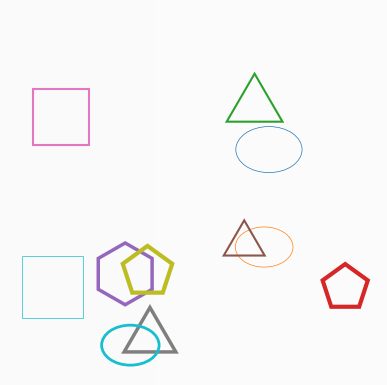[{"shape": "oval", "thickness": 0.5, "radius": 0.43, "center": [0.694, 0.611]}, {"shape": "oval", "thickness": 0.5, "radius": 0.37, "center": [0.682, 0.358]}, {"shape": "triangle", "thickness": 1.5, "radius": 0.42, "center": [0.657, 0.725]}, {"shape": "pentagon", "thickness": 3, "radius": 0.31, "center": [0.891, 0.253]}, {"shape": "hexagon", "thickness": 2.5, "radius": 0.4, "center": [0.323, 0.289]}, {"shape": "triangle", "thickness": 1.5, "radius": 0.3, "center": [0.63, 0.367]}, {"shape": "square", "thickness": 1.5, "radius": 0.36, "center": [0.157, 0.695]}, {"shape": "triangle", "thickness": 2.5, "radius": 0.39, "center": [0.387, 0.124]}, {"shape": "pentagon", "thickness": 3, "radius": 0.34, "center": [0.381, 0.294]}, {"shape": "square", "thickness": 0.5, "radius": 0.4, "center": [0.135, 0.254]}, {"shape": "oval", "thickness": 2, "radius": 0.37, "center": [0.336, 0.103]}]